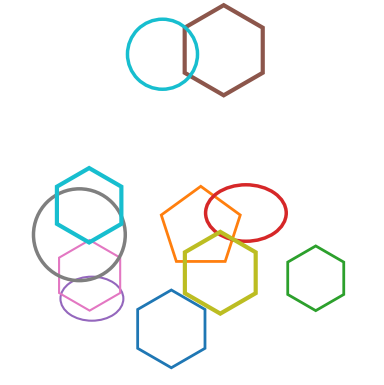[{"shape": "hexagon", "thickness": 2, "radius": 0.5, "center": [0.445, 0.146]}, {"shape": "pentagon", "thickness": 2, "radius": 0.54, "center": [0.521, 0.408]}, {"shape": "hexagon", "thickness": 2, "radius": 0.42, "center": [0.82, 0.277]}, {"shape": "oval", "thickness": 2.5, "radius": 0.52, "center": [0.639, 0.447]}, {"shape": "oval", "thickness": 1.5, "radius": 0.41, "center": [0.239, 0.224]}, {"shape": "hexagon", "thickness": 3, "radius": 0.59, "center": [0.581, 0.87]}, {"shape": "hexagon", "thickness": 1.5, "radius": 0.46, "center": [0.233, 0.285]}, {"shape": "circle", "thickness": 2.5, "radius": 0.6, "center": [0.206, 0.39]}, {"shape": "hexagon", "thickness": 3, "radius": 0.53, "center": [0.572, 0.292]}, {"shape": "hexagon", "thickness": 3, "radius": 0.48, "center": [0.232, 0.467]}, {"shape": "circle", "thickness": 2.5, "radius": 0.45, "center": [0.422, 0.859]}]